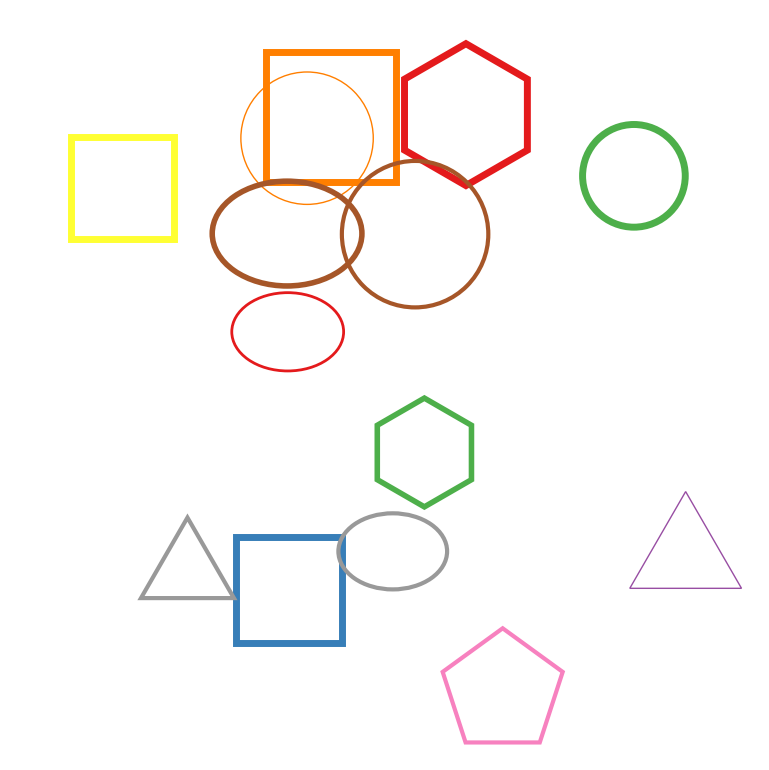[{"shape": "hexagon", "thickness": 2.5, "radius": 0.46, "center": [0.605, 0.851]}, {"shape": "oval", "thickness": 1, "radius": 0.36, "center": [0.374, 0.569]}, {"shape": "square", "thickness": 2.5, "radius": 0.34, "center": [0.375, 0.234]}, {"shape": "circle", "thickness": 2.5, "radius": 0.33, "center": [0.823, 0.772]}, {"shape": "hexagon", "thickness": 2, "radius": 0.35, "center": [0.551, 0.412]}, {"shape": "triangle", "thickness": 0.5, "radius": 0.42, "center": [0.89, 0.278]}, {"shape": "square", "thickness": 2.5, "radius": 0.42, "center": [0.43, 0.848]}, {"shape": "circle", "thickness": 0.5, "radius": 0.43, "center": [0.399, 0.821]}, {"shape": "square", "thickness": 2.5, "radius": 0.33, "center": [0.159, 0.756]}, {"shape": "oval", "thickness": 2, "radius": 0.49, "center": [0.373, 0.697]}, {"shape": "circle", "thickness": 1.5, "radius": 0.48, "center": [0.539, 0.696]}, {"shape": "pentagon", "thickness": 1.5, "radius": 0.41, "center": [0.653, 0.102]}, {"shape": "triangle", "thickness": 1.5, "radius": 0.35, "center": [0.243, 0.258]}, {"shape": "oval", "thickness": 1.5, "radius": 0.35, "center": [0.51, 0.284]}]